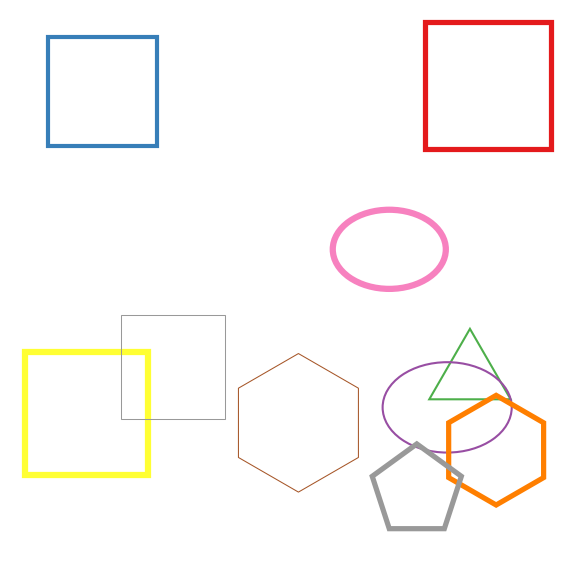[{"shape": "square", "thickness": 2.5, "radius": 0.55, "center": [0.845, 0.852]}, {"shape": "square", "thickness": 2, "radius": 0.47, "center": [0.178, 0.841]}, {"shape": "triangle", "thickness": 1, "radius": 0.41, "center": [0.814, 0.348]}, {"shape": "oval", "thickness": 1, "radius": 0.56, "center": [0.774, 0.294]}, {"shape": "hexagon", "thickness": 2.5, "radius": 0.47, "center": [0.859, 0.22]}, {"shape": "square", "thickness": 3, "radius": 0.53, "center": [0.149, 0.283]}, {"shape": "hexagon", "thickness": 0.5, "radius": 0.6, "center": [0.517, 0.267]}, {"shape": "oval", "thickness": 3, "radius": 0.49, "center": [0.674, 0.567]}, {"shape": "square", "thickness": 0.5, "radius": 0.45, "center": [0.3, 0.364]}, {"shape": "pentagon", "thickness": 2.5, "radius": 0.41, "center": [0.722, 0.149]}]